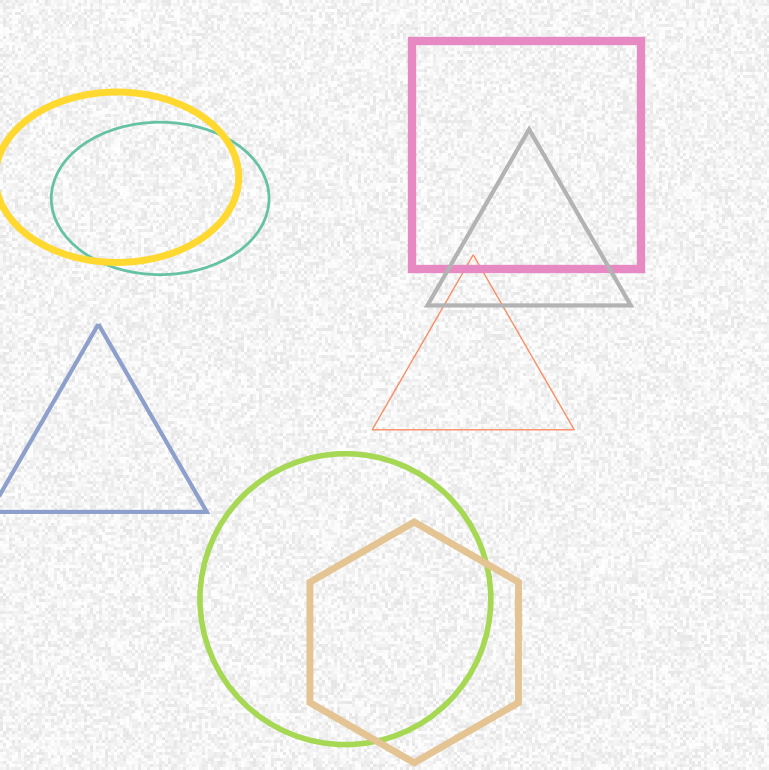[{"shape": "oval", "thickness": 1, "radius": 0.71, "center": [0.208, 0.742]}, {"shape": "triangle", "thickness": 0.5, "radius": 0.76, "center": [0.615, 0.518]}, {"shape": "triangle", "thickness": 1.5, "radius": 0.81, "center": [0.128, 0.416]}, {"shape": "square", "thickness": 3, "radius": 0.74, "center": [0.684, 0.799]}, {"shape": "circle", "thickness": 2, "radius": 0.94, "center": [0.449, 0.222]}, {"shape": "oval", "thickness": 2.5, "radius": 0.79, "center": [0.152, 0.77]}, {"shape": "hexagon", "thickness": 2.5, "radius": 0.78, "center": [0.538, 0.166]}, {"shape": "triangle", "thickness": 1.5, "radius": 0.76, "center": [0.687, 0.68]}]